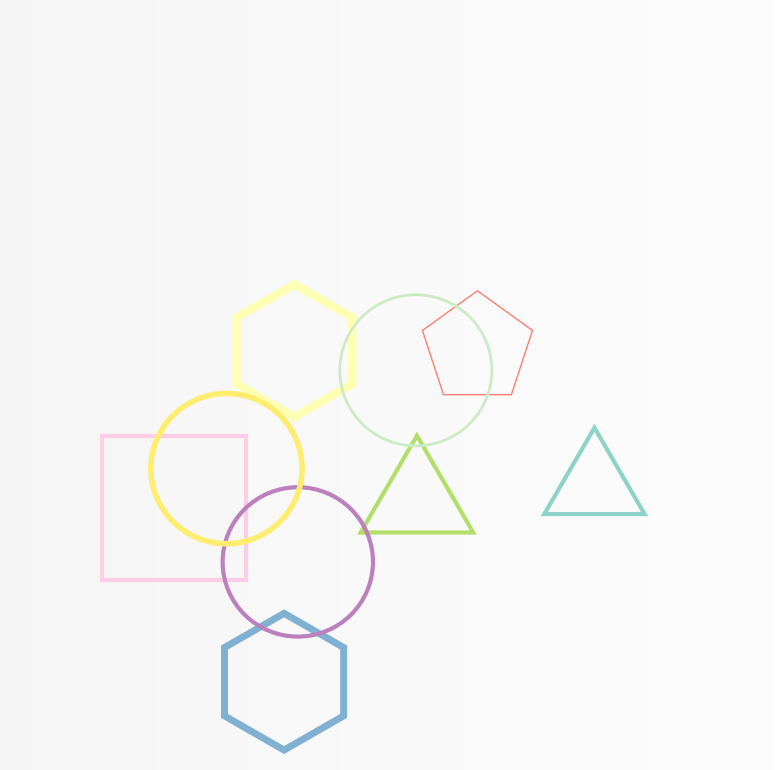[{"shape": "triangle", "thickness": 1.5, "radius": 0.37, "center": [0.767, 0.37]}, {"shape": "hexagon", "thickness": 3, "radius": 0.43, "center": [0.38, 0.545]}, {"shape": "pentagon", "thickness": 0.5, "radius": 0.37, "center": [0.616, 0.548]}, {"shape": "hexagon", "thickness": 2.5, "radius": 0.44, "center": [0.367, 0.115]}, {"shape": "triangle", "thickness": 1.5, "radius": 0.42, "center": [0.538, 0.35]}, {"shape": "square", "thickness": 1.5, "radius": 0.47, "center": [0.224, 0.34]}, {"shape": "circle", "thickness": 1.5, "radius": 0.48, "center": [0.384, 0.27]}, {"shape": "circle", "thickness": 1, "radius": 0.49, "center": [0.537, 0.519]}, {"shape": "circle", "thickness": 2, "radius": 0.49, "center": [0.292, 0.392]}]